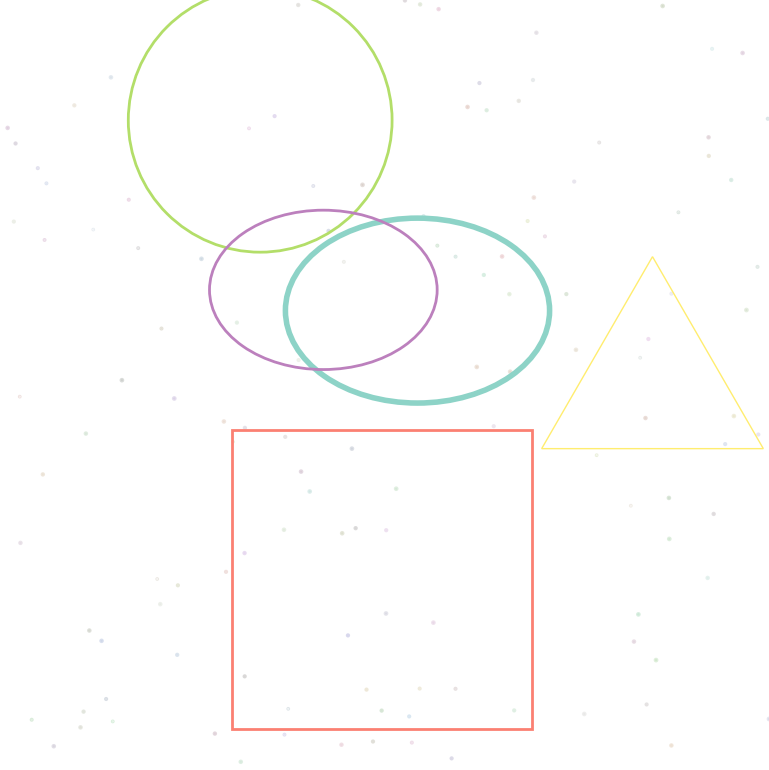[{"shape": "oval", "thickness": 2, "radius": 0.86, "center": [0.542, 0.597]}, {"shape": "square", "thickness": 1, "radius": 0.97, "center": [0.496, 0.247]}, {"shape": "circle", "thickness": 1, "radius": 0.86, "center": [0.338, 0.844]}, {"shape": "oval", "thickness": 1, "radius": 0.74, "center": [0.42, 0.624]}, {"shape": "triangle", "thickness": 0.5, "radius": 0.83, "center": [0.847, 0.5]}]